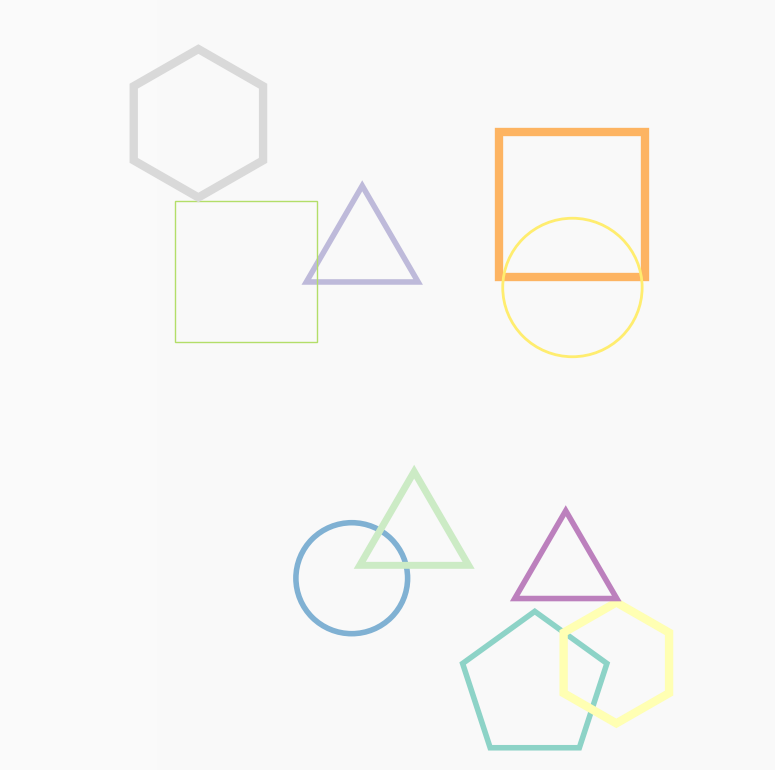[{"shape": "pentagon", "thickness": 2, "radius": 0.49, "center": [0.69, 0.108]}, {"shape": "hexagon", "thickness": 3, "radius": 0.39, "center": [0.795, 0.139]}, {"shape": "triangle", "thickness": 2, "radius": 0.42, "center": [0.467, 0.675]}, {"shape": "circle", "thickness": 2, "radius": 0.36, "center": [0.454, 0.249]}, {"shape": "square", "thickness": 3, "radius": 0.47, "center": [0.738, 0.735]}, {"shape": "square", "thickness": 0.5, "radius": 0.46, "center": [0.317, 0.648]}, {"shape": "hexagon", "thickness": 3, "radius": 0.48, "center": [0.256, 0.84]}, {"shape": "triangle", "thickness": 2, "radius": 0.38, "center": [0.73, 0.261]}, {"shape": "triangle", "thickness": 2.5, "radius": 0.41, "center": [0.534, 0.306]}, {"shape": "circle", "thickness": 1, "radius": 0.45, "center": [0.739, 0.627]}]